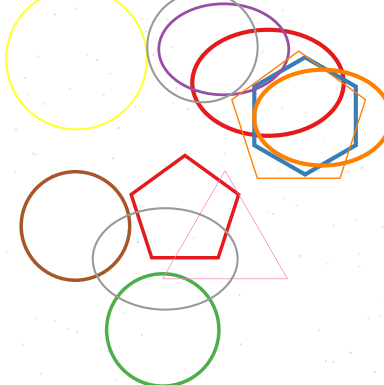[{"shape": "oval", "thickness": 3, "radius": 0.98, "center": [0.696, 0.785]}, {"shape": "pentagon", "thickness": 2.5, "radius": 0.73, "center": [0.48, 0.449]}, {"shape": "hexagon", "thickness": 3, "radius": 0.76, "center": [0.792, 0.699]}, {"shape": "circle", "thickness": 2.5, "radius": 0.73, "center": [0.423, 0.143]}, {"shape": "oval", "thickness": 2, "radius": 0.84, "center": [0.581, 0.872]}, {"shape": "oval", "thickness": 3, "radius": 0.89, "center": [0.838, 0.694]}, {"shape": "pentagon", "thickness": 1, "radius": 0.91, "center": [0.776, 0.685]}, {"shape": "circle", "thickness": 1.5, "radius": 0.91, "center": [0.199, 0.847]}, {"shape": "circle", "thickness": 2.5, "radius": 0.7, "center": [0.196, 0.413]}, {"shape": "triangle", "thickness": 0.5, "radius": 0.94, "center": [0.585, 0.37]}, {"shape": "oval", "thickness": 1.5, "radius": 0.94, "center": [0.429, 0.328]}, {"shape": "circle", "thickness": 1.5, "radius": 0.72, "center": [0.526, 0.878]}]